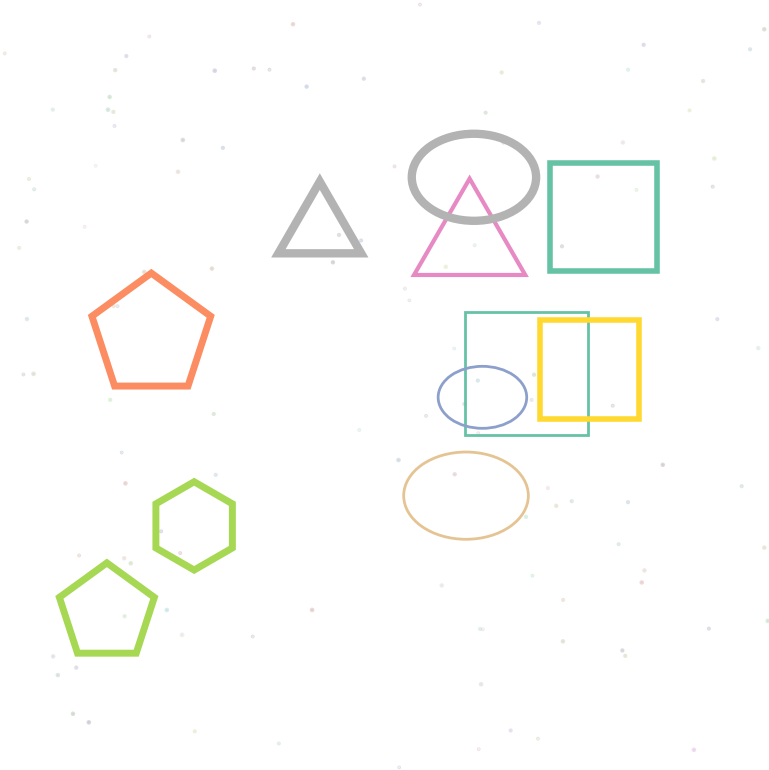[{"shape": "square", "thickness": 1, "radius": 0.4, "center": [0.683, 0.515]}, {"shape": "square", "thickness": 2, "radius": 0.35, "center": [0.784, 0.718]}, {"shape": "pentagon", "thickness": 2.5, "radius": 0.41, "center": [0.197, 0.564]}, {"shape": "oval", "thickness": 1, "radius": 0.29, "center": [0.627, 0.484]}, {"shape": "triangle", "thickness": 1.5, "radius": 0.42, "center": [0.61, 0.685]}, {"shape": "hexagon", "thickness": 2.5, "radius": 0.29, "center": [0.252, 0.317]}, {"shape": "pentagon", "thickness": 2.5, "radius": 0.32, "center": [0.139, 0.204]}, {"shape": "square", "thickness": 2, "radius": 0.32, "center": [0.766, 0.52]}, {"shape": "oval", "thickness": 1, "radius": 0.4, "center": [0.605, 0.356]}, {"shape": "oval", "thickness": 3, "radius": 0.4, "center": [0.616, 0.77]}, {"shape": "triangle", "thickness": 3, "radius": 0.31, "center": [0.415, 0.702]}]